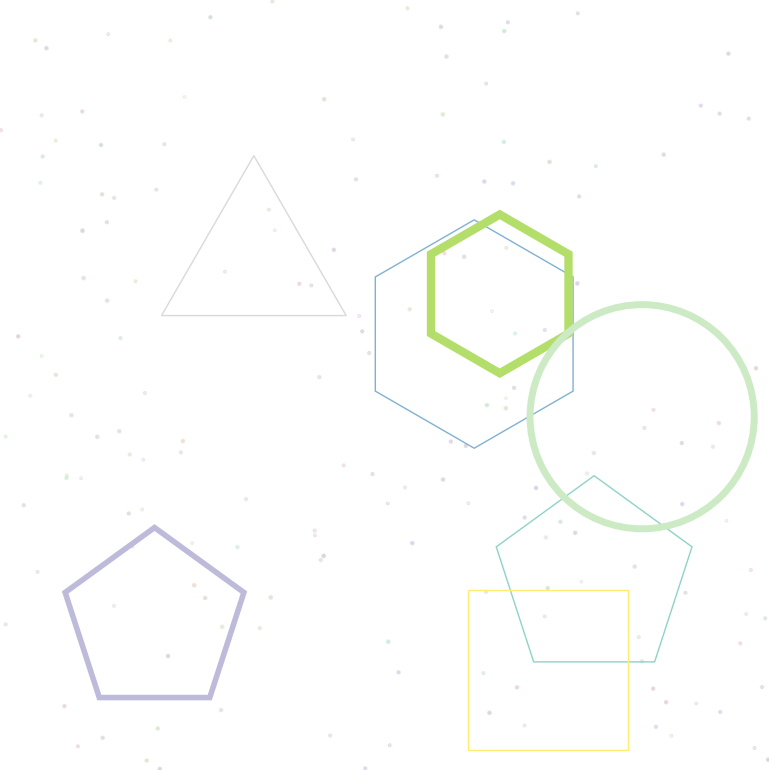[{"shape": "pentagon", "thickness": 0.5, "radius": 0.67, "center": [0.772, 0.249]}, {"shape": "pentagon", "thickness": 2, "radius": 0.61, "center": [0.201, 0.193]}, {"shape": "hexagon", "thickness": 0.5, "radius": 0.74, "center": [0.616, 0.566]}, {"shape": "hexagon", "thickness": 3, "radius": 0.52, "center": [0.649, 0.618]}, {"shape": "triangle", "thickness": 0.5, "radius": 0.69, "center": [0.33, 0.659]}, {"shape": "circle", "thickness": 2.5, "radius": 0.73, "center": [0.834, 0.459]}, {"shape": "square", "thickness": 0.5, "radius": 0.52, "center": [0.712, 0.13]}]